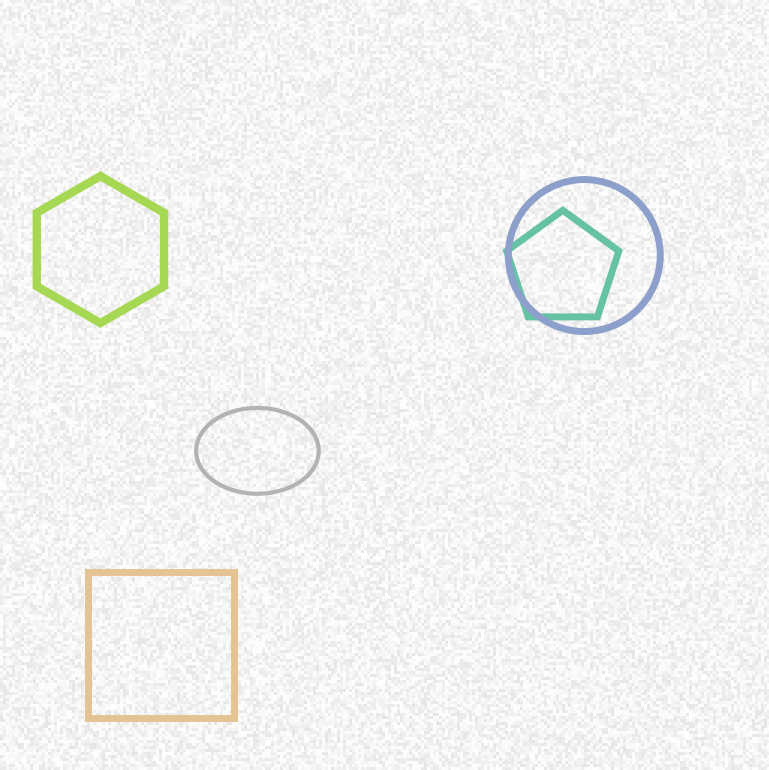[{"shape": "pentagon", "thickness": 2.5, "radius": 0.38, "center": [0.731, 0.65]}, {"shape": "circle", "thickness": 2.5, "radius": 0.49, "center": [0.759, 0.668]}, {"shape": "hexagon", "thickness": 3, "radius": 0.48, "center": [0.13, 0.676]}, {"shape": "square", "thickness": 2.5, "radius": 0.47, "center": [0.209, 0.163]}, {"shape": "oval", "thickness": 1.5, "radius": 0.4, "center": [0.334, 0.414]}]